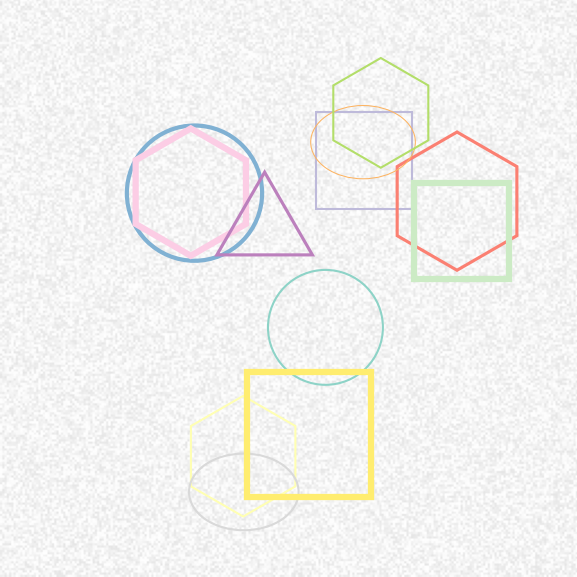[{"shape": "circle", "thickness": 1, "radius": 0.5, "center": [0.564, 0.432]}, {"shape": "hexagon", "thickness": 1, "radius": 0.52, "center": [0.421, 0.209]}, {"shape": "square", "thickness": 1, "radius": 0.42, "center": [0.631, 0.721]}, {"shape": "hexagon", "thickness": 1.5, "radius": 0.6, "center": [0.791, 0.651]}, {"shape": "circle", "thickness": 2, "radius": 0.59, "center": [0.337, 0.665]}, {"shape": "oval", "thickness": 0.5, "radius": 0.45, "center": [0.629, 0.753]}, {"shape": "hexagon", "thickness": 1, "radius": 0.47, "center": [0.659, 0.804]}, {"shape": "hexagon", "thickness": 3, "radius": 0.55, "center": [0.33, 0.666]}, {"shape": "oval", "thickness": 1, "radius": 0.47, "center": [0.422, 0.147]}, {"shape": "triangle", "thickness": 1.5, "radius": 0.48, "center": [0.458, 0.605]}, {"shape": "square", "thickness": 3, "radius": 0.41, "center": [0.799, 0.6]}, {"shape": "square", "thickness": 3, "radius": 0.54, "center": [0.535, 0.246]}]